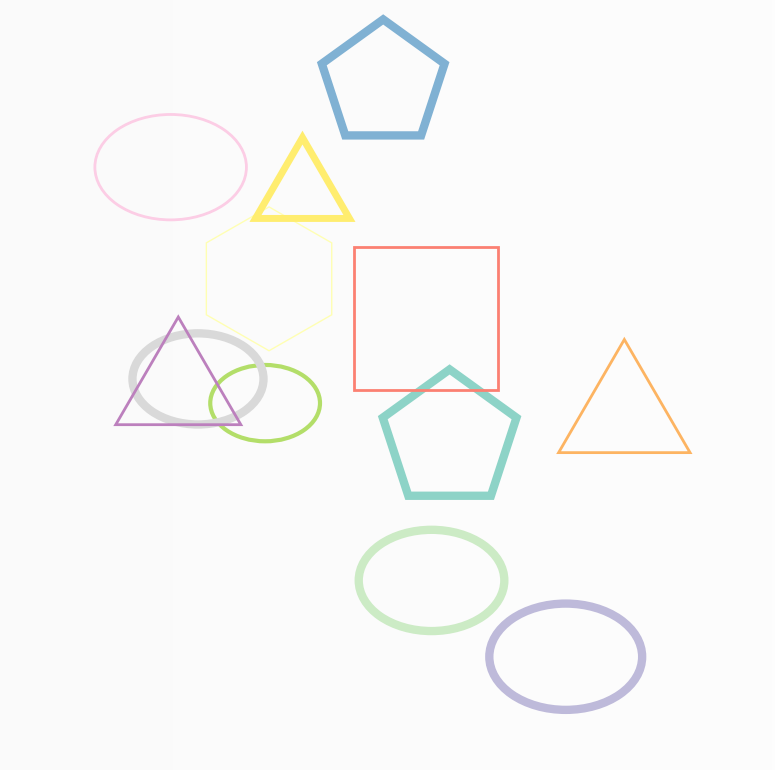[{"shape": "pentagon", "thickness": 3, "radius": 0.45, "center": [0.58, 0.43]}, {"shape": "hexagon", "thickness": 0.5, "radius": 0.47, "center": [0.347, 0.638]}, {"shape": "oval", "thickness": 3, "radius": 0.49, "center": [0.73, 0.147]}, {"shape": "square", "thickness": 1, "radius": 0.47, "center": [0.55, 0.586]}, {"shape": "pentagon", "thickness": 3, "radius": 0.42, "center": [0.494, 0.891]}, {"shape": "triangle", "thickness": 1, "radius": 0.49, "center": [0.806, 0.461]}, {"shape": "oval", "thickness": 1.5, "radius": 0.35, "center": [0.342, 0.476]}, {"shape": "oval", "thickness": 1, "radius": 0.49, "center": [0.22, 0.783]}, {"shape": "oval", "thickness": 3, "radius": 0.42, "center": [0.255, 0.508]}, {"shape": "triangle", "thickness": 1, "radius": 0.47, "center": [0.23, 0.495]}, {"shape": "oval", "thickness": 3, "radius": 0.47, "center": [0.557, 0.246]}, {"shape": "triangle", "thickness": 2.5, "radius": 0.35, "center": [0.39, 0.751]}]